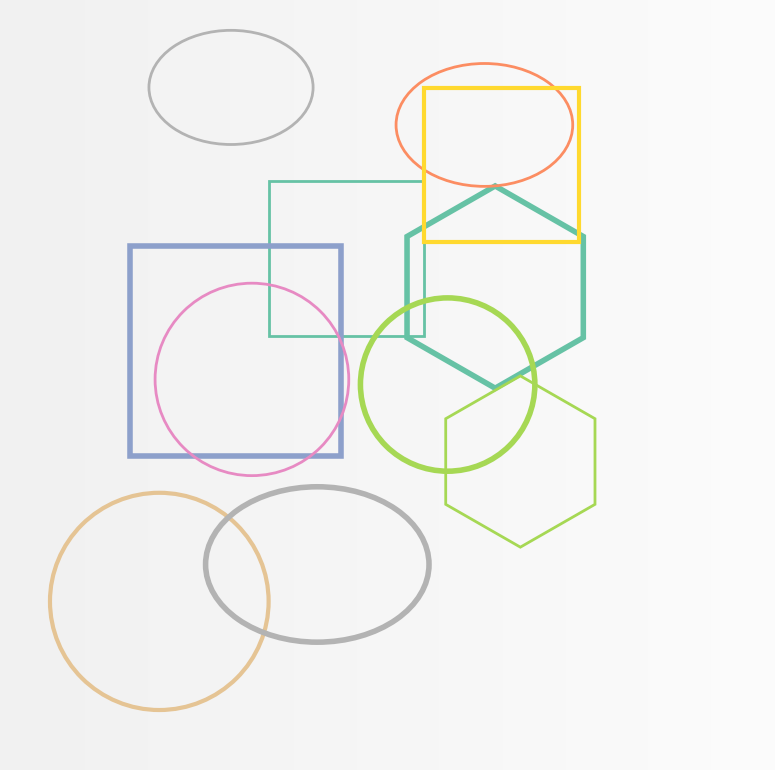[{"shape": "square", "thickness": 1, "radius": 0.5, "center": [0.447, 0.664]}, {"shape": "hexagon", "thickness": 2, "radius": 0.66, "center": [0.639, 0.627]}, {"shape": "oval", "thickness": 1, "radius": 0.57, "center": [0.625, 0.838]}, {"shape": "square", "thickness": 2, "radius": 0.68, "center": [0.304, 0.544]}, {"shape": "circle", "thickness": 1, "radius": 0.62, "center": [0.325, 0.507]}, {"shape": "hexagon", "thickness": 1, "radius": 0.56, "center": [0.671, 0.401]}, {"shape": "circle", "thickness": 2, "radius": 0.56, "center": [0.578, 0.501]}, {"shape": "square", "thickness": 1.5, "radius": 0.5, "center": [0.647, 0.786]}, {"shape": "circle", "thickness": 1.5, "radius": 0.71, "center": [0.206, 0.219]}, {"shape": "oval", "thickness": 1, "radius": 0.53, "center": [0.298, 0.886]}, {"shape": "oval", "thickness": 2, "radius": 0.72, "center": [0.409, 0.267]}]